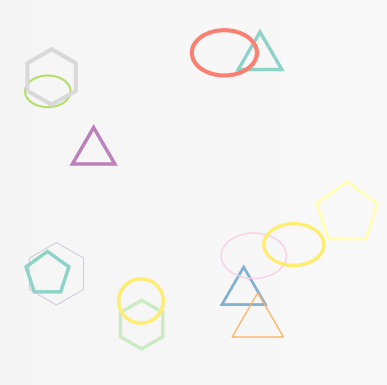[{"shape": "triangle", "thickness": 2.5, "radius": 0.32, "center": [0.671, 0.852]}, {"shape": "pentagon", "thickness": 2.5, "radius": 0.29, "center": [0.123, 0.289]}, {"shape": "pentagon", "thickness": 2, "radius": 0.41, "center": [0.896, 0.446]}, {"shape": "hexagon", "thickness": 0.5, "radius": 0.41, "center": [0.146, 0.289]}, {"shape": "oval", "thickness": 3, "radius": 0.42, "center": [0.579, 0.863]}, {"shape": "triangle", "thickness": 2, "radius": 0.32, "center": [0.629, 0.241]}, {"shape": "triangle", "thickness": 1, "radius": 0.38, "center": [0.665, 0.163]}, {"shape": "oval", "thickness": 1.5, "radius": 0.29, "center": [0.123, 0.763]}, {"shape": "oval", "thickness": 1, "radius": 0.42, "center": [0.655, 0.336]}, {"shape": "hexagon", "thickness": 3, "radius": 0.36, "center": [0.133, 0.8]}, {"shape": "triangle", "thickness": 2.5, "radius": 0.32, "center": [0.242, 0.606]}, {"shape": "hexagon", "thickness": 2.5, "radius": 0.32, "center": [0.365, 0.157]}, {"shape": "oval", "thickness": 2.5, "radius": 0.39, "center": [0.758, 0.365]}, {"shape": "circle", "thickness": 2.5, "radius": 0.29, "center": [0.364, 0.218]}]